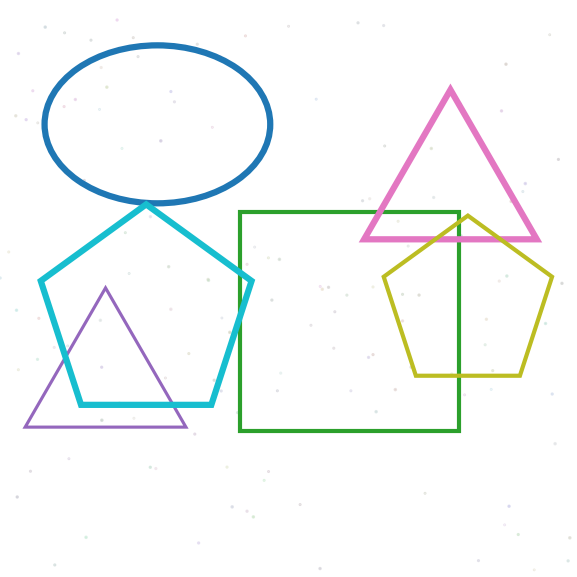[{"shape": "oval", "thickness": 3, "radius": 0.98, "center": [0.273, 0.784]}, {"shape": "square", "thickness": 2, "radius": 0.95, "center": [0.605, 0.443]}, {"shape": "triangle", "thickness": 1.5, "radius": 0.8, "center": [0.183, 0.34]}, {"shape": "triangle", "thickness": 3, "radius": 0.86, "center": [0.78, 0.671]}, {"shape": "pentagon", "thickness": 2, "radius": 0.77, "center": [0.81, 0.473]}, {"shape": "pentagon", "thickness": 3, "radius": 0.96, "center": [0.253, 0.453]}]